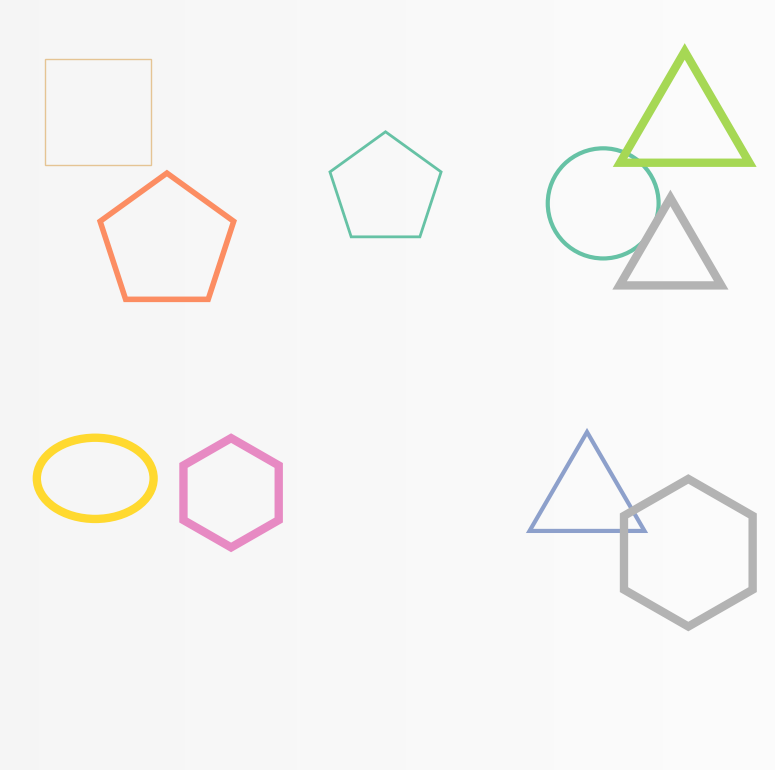[{"shape": "circle", "thickness": 1.5, "radius": 0.36, "center": [0.778, 0.736]}, {"shape": "pentagon", "thickness": 1, "radius": 0.38, "center": [0.497, 0.753]}, {"shape": "pentagon", "thickness": 2, "radius": 0.45, "center": [0.215, 0.685]}, {"shape": "triangle", "thickness": 1.5, "radius": 0.43, "center": [0.757, 0.353]}, {"shape": "hexagon", "thickness": 3, "radius": 0.35, "center": [0.298, 0.36]}, {"shape": "triangle", "thickness": 3, "radius": 0.48, "center": [0.884, 0.837]}, {"shape": "oval", "thickness": 3, "radius": 0.38, "center": [0.123, 0.379]}, {"shape": "square", "thickness": 0.5, "radius": 0.34, "center": [0.127, 0.855]}, {"shape": "triangle", "thickness": 3, "radius": 0.38, "center": [0.865, 0.667]}, {"shape": "hexagon", "thickness": 3, "radius": 0.48, "center": [0.888, 0.282]}]